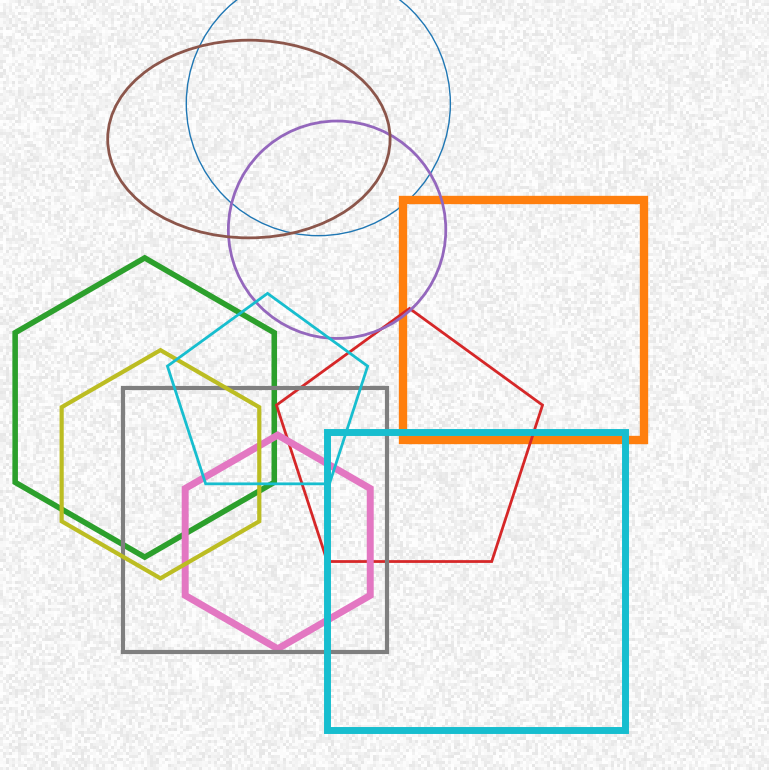[{"shape": "circle", "thickness": 0.5, "radius": 0.86, "center": [0.413, 0.865]}, {"shape": "square", "thickness": 3, "radius": 0.78, "center": [0.68, 0.585]}, {"shape": "hexagon", "thickness": 2, "radius": 0.97, "center": [0.188, 0.471]}, {"shape": "pentagon", "thickness": 1, "radius": 0.91, "center": [0.532, 0.418]}, {"shape": "circle", "thickness": 1, "radius": 0.71, "center": [0.438, 0.702]}, {"shape": "oval", "thickness": 1, "radius": 0.92, "center": [0.323, 0.819]}, {"shape": "hexagon", "thickness": 2.5, "radius": 0.69, "center": [0.361, 0.296]}, {"shape": "square", "thickness": 1.5, "radius": 0.86, "center": [0.331, 0.324]}, {"shape": "hexagon", "thickness": 1.5, "radius": 0.74, "center": [0.208, 0.397]}, {"shape": "pentagon", "thickness": 1, "radius": 0.68, "center": [0.347, 0.482]}, {"shape": "square", "thickness": 2.5, "radius": 0.97, "center": [0.618, 0.245]}]